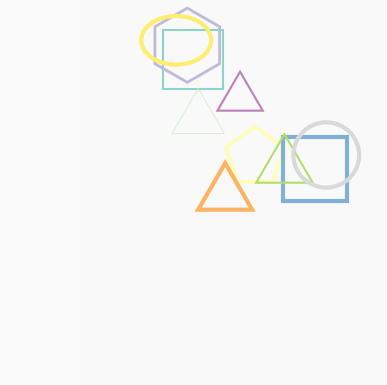[{"shape": "square", "thickness": 1.5, "radius": 0.38, "center": [0.499, 0.845]}, {"shape": "pentagon", "thickness": 2.5, "radius": 0.4, "center": [0.658, 0.592]}, {"shape": "hexagon", "thickness": 2, "radius": 0.48, "center": [0.483, 0.883]}, {"shape": "square", "thickness": 3, "radius": 0.41, "center": [0.812, 0.561]}, {"shape": "triangle", "thickness": 3, "radius": 0.4, "center": [0.581, 0.496]}, {"shape": "triangle", "thickness": 1.5, "radius": 0.42, "center": [0.734, 0.568]}, {"shape": "circle", "thickness": 3, "radius": 0.42, "center": [0.842, 0.597]}, {"shape": "triangle", "thickness": 1.5, "radius": 0.34, "center": [0.62, 0.746]}, {"shape": "triangle", "thickness": 0.5, "radius": 0.39, "center": [0.512, 0.692]}, {"shape": "oval", "thickness": 3, "radius": 0.45, "center": [0.455, 0.895]}]